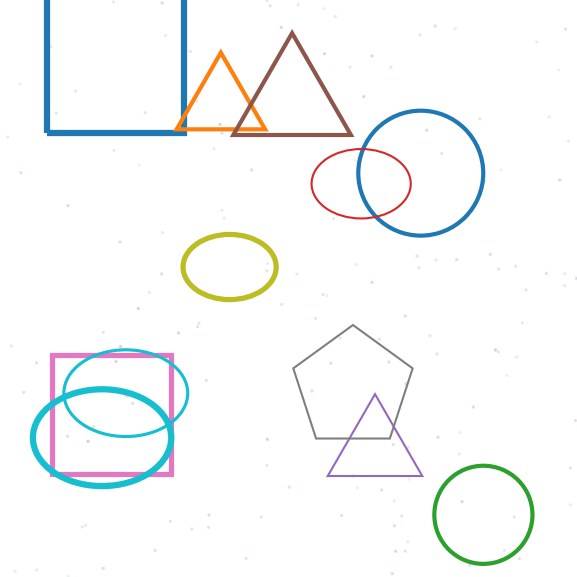[{"shape": "circle", "thickness": 2, "radius": 0.54, "center": [0.729, 0.699]}, {"shape": "square", "thickness": 3, "radius": 0.59, "center": [0.2, 0.887]}, {"shape": "triangle", "thickness": 2, "radius": 0.44, "center": [0.382, 0.819]}, {"shape": "circle", "thickness": 2, "radius": 0.42, "center": [0.837, 0.108]}, {"shape": "oval", "thickness": 1, "radius": 0.43, "center": [0.625, 0.681]}, {"shape": "triangle", "thickness": 1, "radius": 0.47, "center": [0.649, 0.222]}, {"shape": "triangle", "thickness": 2, "radius": 0.59, "center": [0.506, 0.824]}, {"shape": "square", "thickness": 2.5, "radius": 0.51, "center": [0.193, 0.282]}, {"shape": "pentagon", "thickness": 1, "radius": 0.54, "center": [0.611, 0.328]}, {"shape": "oval", "thickness": 2.5, "radius": 0.4, "center": [0.398, 0.537]}, {"shape": "oval", "thickness": 1.5, "radius": 0.54, "center": [0.218, 0.318]}, {"shape": "oval", "thickness": 3, "radius": 0.6, "center": [0.177, 0.241]}]